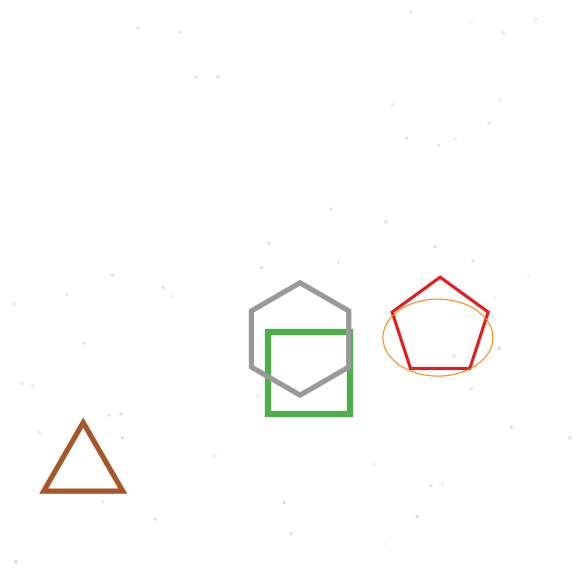[{"shape": "pentagon", "thickness": 1.5, "radius": 0.44, "center": [0.762, 0.432]}, {"shape": "square", "thickness": 3, "radius": 0.36, "center": [0.535, 0.353]}, {"shape": "oval", "thickness": 0.5, "radius": 0.48, "center": [0.758, 0.415]}, {"shape": "triangle", "thickness": 2.5, "radius": 0.4, "center": [0.144, 0.188]}, {"shape": "hexagon", "thickness": 2.5, "radius": 0.49, "center": [0.52, 0.412]}]